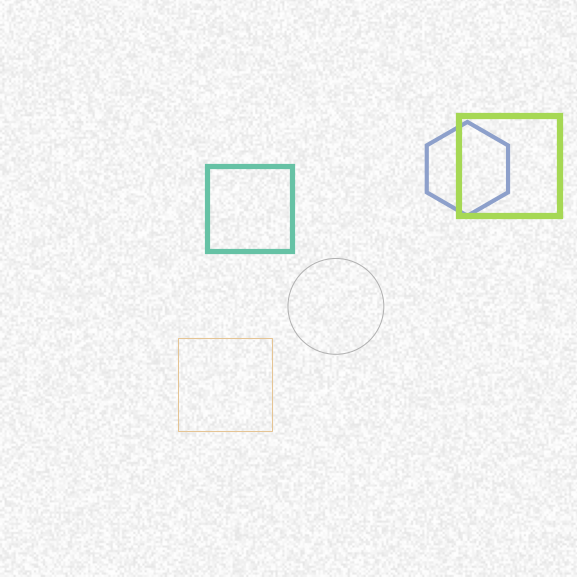[{"shape": "square", "thickness": 2.5, "radius": 0.37, "center": [0.432, 0.638]}, {"shape": "hexagon", "thickness": 2, "radius": 0.41, "center": [0.809, 0.707]}, {"shape": "square", "thickness": 3, "radius": 0.44, "center": [0.883, 0.711]}, {"shape": "square", "thickness": 0.5, "radius": 0.4, "center": [0.39, 0.334]}, {"shape": "circle", "thickness": 0.5, "radius": 0.41, "center": [0.582, 0.469]}]